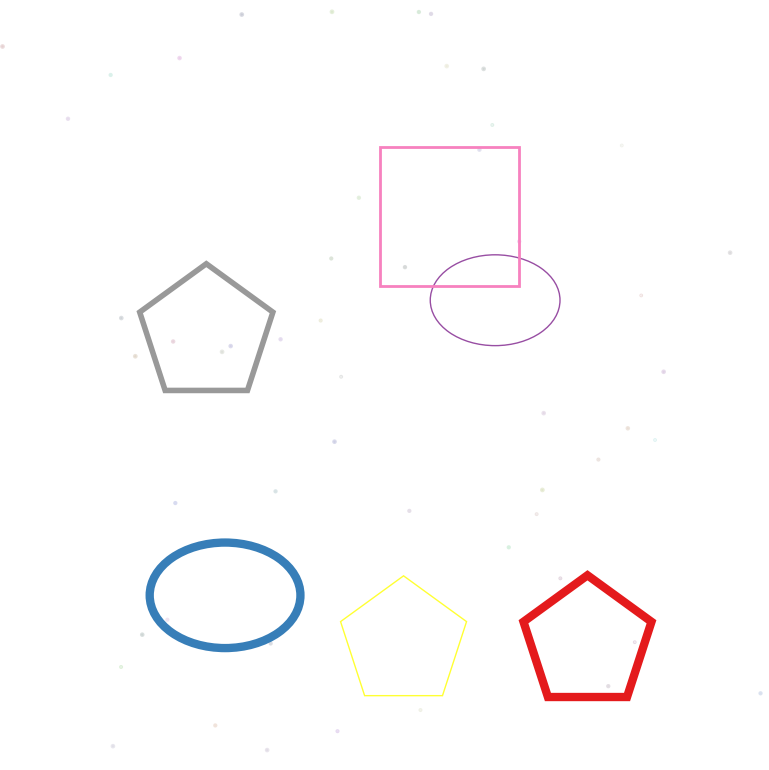[{"shape": "pentagon", "thickness": 3, "radius": 0.44, "center": [0.763, 0.165]}, {"shape": "oval", "thickness": 3, "radius": 0.49, "center": [0.292, 0.227]}, {"shape": "oval", "thickness": 0.5, "radius": 0.42, "center": [0.643, 0.61]}, {"shape": "pentagon", "thickness": 0.5, "radius": 0.43, "center": [0.524, 0.166]}, {"shape": "square", "thickness": 1, "radius": 0.45, "center": [0.584, 0.719]}, {"shape": "pentagon", "thickness": 2, "radius": 0.45, "center": [0.268, 0.566]}]